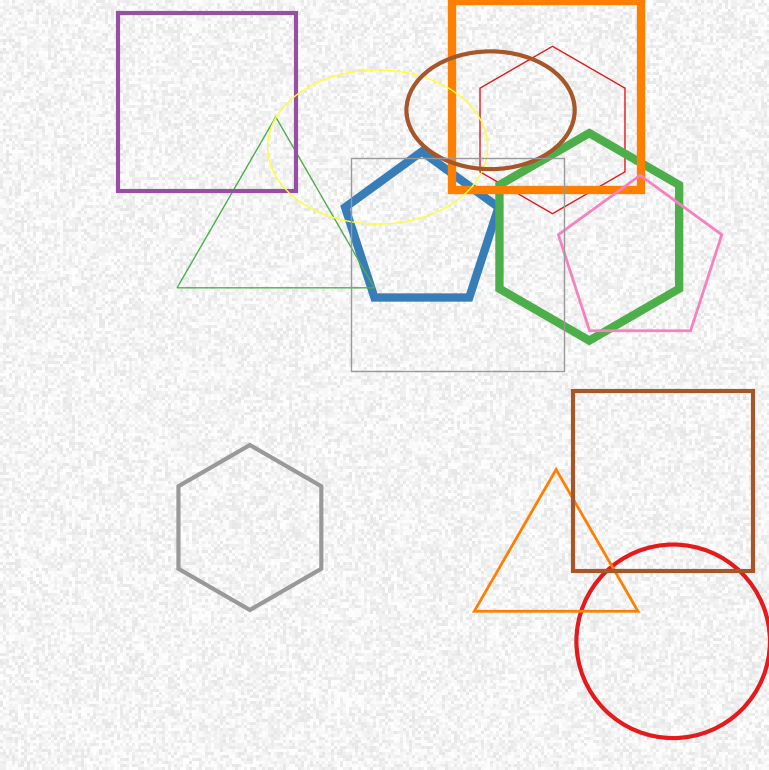[{"shape": "circle", "thickness": 1.5, "radius": 0.63, "center": [0.874, 0.167]}, {"shape": "hexagon", "thickness": 0.5, "radius": 0.54, "center": [0.718, 0.831]}, {"shape": "pentagon", "thickness": 3, "radius": 0.52, "center": [0.548, 0.698]}, {"shape": "triangle", "thickness": 0.5, "radius": 0.74, "center": [0.358, 0.7]}, {"shape": "hexagon", "thickness": 3, "radius": 0.67, "center": [0.765, 0.692]}, {"shape": "square", "thickness": 1.5, "radius": 0.58, "center": [0.269, 0.868]}, {"shape": "triangle", "thickness": 1, "radius": 0.61, "center": [0.722, 0.268]}, {"shape": "square", "thickness": 3, "radius": 0.61, "center": [0.71, 0.876]}, {"shape": "oval", "thickness": 0.5, "radius": 0.71, "center": [0.49, 0.809]}, {"shape": "square", "thickness": 1.5, "radius": 0.58, "center": [0.861, 0.375]}, {"shape": "oval", "thickness": 1.5, "radius": 0.55, "center": [0.637, 0.857]}, {"shape": "pentagon", "thickness": 1, "radius": 0.56, "center": [0.831, 0.661]}, {"shape": "hexagon", "thickness": 1.5, "radius": 0.54, "center": [0.325, 0.315]}, {"shape": "square", "thickness": 0.5, "radius": 0.69, "center": [0.594, 0.657]}]